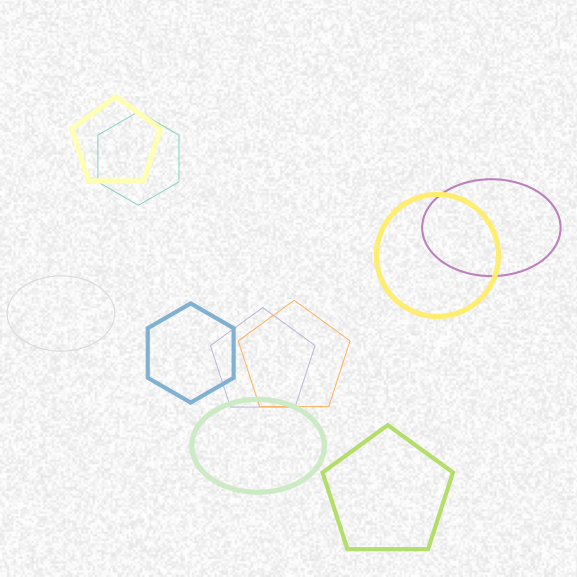[{"shape": "hexagon", "thickness": 0.5, "radius": 0.41, "center": [0.24, 0.725]}, {"shape": "pentagon", "thickness": 2.5, "radius": 0.4, "center": [0.201, 0.751]}, {"shape": "pentagon", "thickness": 0.5, "radius": 0.48, "center": [0.455, 0.371]}, {"shape": "hexagon", "thickness": 2, "radius": 0.43, "center": [0.33, 0.388]}, {"shape": "pentagon", "thickness": 0.5, "radius": 0.51, "center": [0.509, 0.377]}, {"shape": "pentagon", "thickness": 2, "radius": 0.59, "center": [0.671, 0.144]}, {"shape": "oval", "thickness": 0.5, "radius": 0.47, "center": [0.105, 0.456]}, {"shape": "oval", "thickness": 1, "radius": 0.6, "center": [0.851, 0.605]}, {"shape": "oval", "thickness": 2.5, "radius": 0.57, "center": [0.447, 0.227]}, {"shape": "circle", "thickness": 2.5, "radius": 0.53, "center": [0.758, 0.557]}]